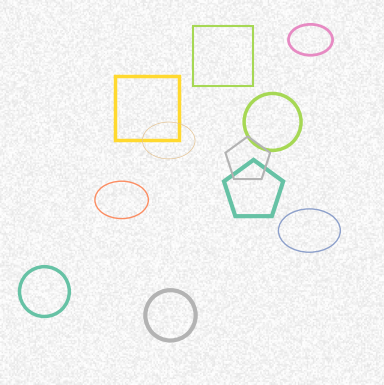[{"shape": "circle", "thickness": 2.5, "radius": 0.32, "center": [0.115, 0.243]}, {"shape": "pentagon", "thickness": 3, "radius": 0.4, "center": [0.659, 0.504]}, {"shape": "oval", "thickness": 1, "radius": 0.35, "center": [0.316, 0.481]}, {"shape": "oval", "thickness": 1, "radius": 0.4, "center": [0.804, 0.401]}, {"shape": "oval", "thickness": 2, "radius": 0.29, "center": [0.807, 0.897]}, {"shape": "circle", "thickness": 2.5, "radius": 0.37, "center": [0.708, 0.683]}, {"shape": "square", "thickness": 1.5, "radius": 0.39, "center": [0.579, 0.855]}, {"shape": "square", "thickness": 2.5, "radius": 0.41, "center": [0.382, 0.72]}, {"shape": "oval", "thickness": 0.5, "radius": 0.34, "center": [0.438, 0.635]}, {"shape": "pentagon", "thickness": 1.5, "radius": 0.31, "center": [0.644, 0.584]}, {"shape": "circle", "thickness": 3, "radius": 0.33, "center": [0.443, 0.181]}]